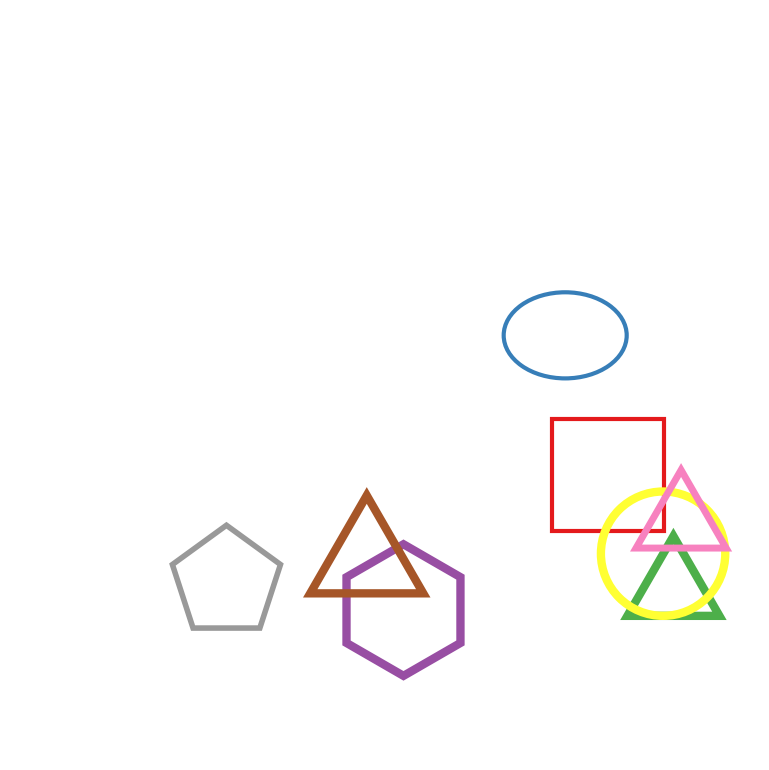[{"shape": "square", "thickness": 1.5, "radius": 0.37, "center": [0.79, 0.383]}, {"shape": "oval", "thickness": 1.5, "radius": 0.4, "center": [0.734, 0.564]}, {"shape": "triangle", "thickness": 3, "radius": 0.35, "center": [0.875, 0.235]}, {"shape": "hexagon", "thickness": 3, "radius": 0.43, "center": [0.524, 0.208]}, {"shape": "circle", "thickness": 3, "radius": 0.4, "center": [0.861, 0.281]}, {"shape": "triangle", "thickness": 3, "radius": 0.42, "center": [0.476, 0.272]}, {"shape": "triangle", "thickness": 2.5, "radius": 0.34, "center": [0.885, 0.322]}, {"shape": "pentagon", "thickness": 2, "radius": 0.37, "center": [0.294, 0.244]}]